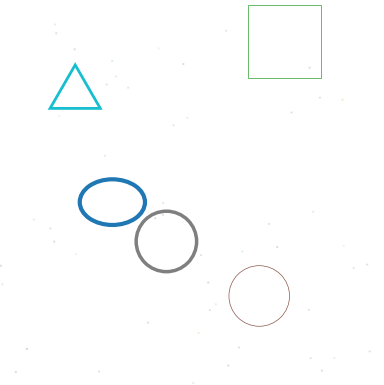[{"shape": "oval", "thickness": 3, "radius": 0.42, "center": [0.292, 0.475]}, {"shape": "square", "thickness": 0.5, "radius": 0.48, "center": [0.739, 0.892]}, {"shape": "circle", "thickness": 0.5, "radius": 0.39, "center": [0.673, 0.231]}, {"shape": "circle", "thickness": 2.5, "radius": 0.39, "center": [0.432, 0.373]}, {"shape": "triangle", "thickness": 2, "radius": 0.38, "center": [0.195, 0.756]}]